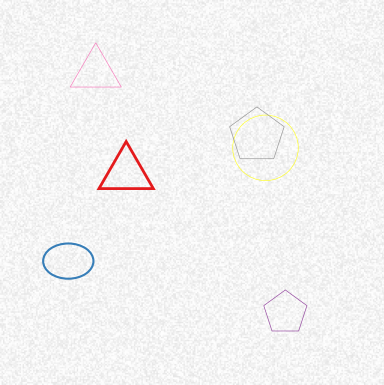[{"shape": "triangle", "thickness": 2, "radius": 0.41, "center": [0.328, 0.551]}, {"shape": "oval", "thickness": 1.5, "radius": 0.33, "center": [0.177, 0.322]}, {"shape": "pentagon", "thickness": 0.5, "radius": 0.29, "center": [0.741, 0.188]}, {"shape": "circle", "thickness": 0.5, "radius": 0.43, "center": [0.69, 0.616]}, {"shape": "triangle", "thickness": 0.5, "radius": 0.38, "center": [0.249, 0.812]}, {"shape": "pentagon", "thickness": 0.5, "radius": 0.37, "center": [0.667, 0.648]}]